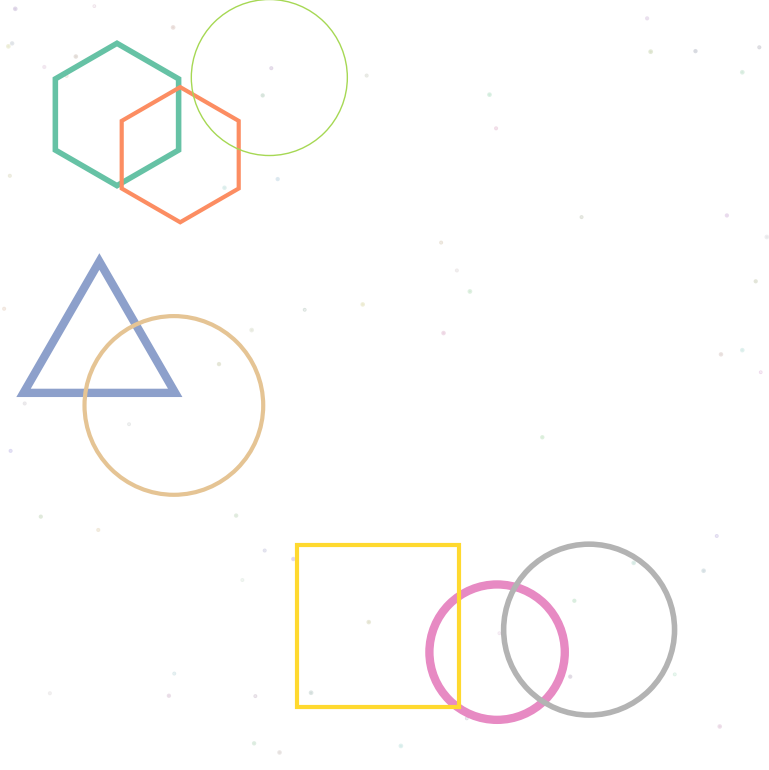[{"shape": "hexagon", "thickness": 2, "radius": 0.46, "center": [0.152, 0.851]}, {"shape": "hexagon", "thickness": 1.5, "radius": 0.44, "center": [0.234, 0.799]}, {"shape": "triangle", "thickness": 3, "radius": 0.57, "center": [0.129, 0.547]}, {"shape": "circle", "thickness": 3, "radius": 0.44, "center": [0.646, 0.153]}, {"shape": "circle", "thickness": 0.5, "radius": 0.51, "center": [0.35, 0.899]}, {"shape": "square", "thickness": 1.5, "radius": 0.53, "center": [0.49, 0.188]}, {"shape": "circle", "thickness": 1.5, "radius": 0.58, "center": [0.226, 0.473]}, {"shape": "circle", "thickness": 2, "radius": 0.55, "center": [0.765, 0.182]}]